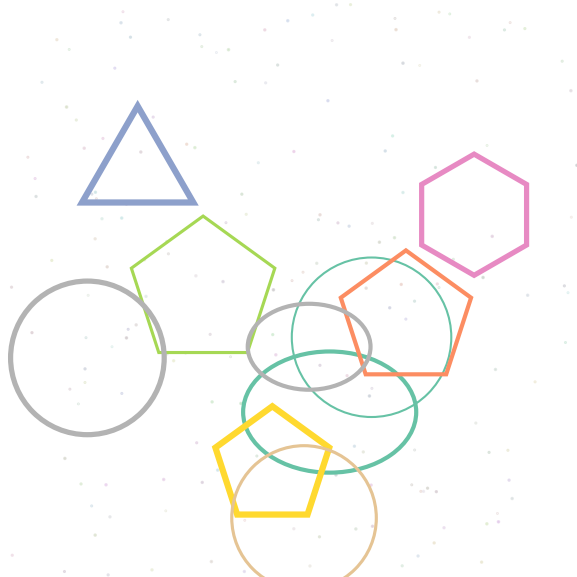[{"shape": "circle", "thickness": 1, "radius": 0.69, "center": [0.643, 0.415]}, {"shape": "oval", "thickness": 2, "radius": 0.75, "center": [0.571, 0.286]}, {"shape": "pentagon", "thickness": 2, "radius": 0.59, "center": [0.703, 0.447]}, {"shape": "triangle", "thickness": 3, "radius": 0.56, "center": [0.238, 0.704]}, {"shape": "hexagon", "thickness": 2.5, "radius": 0.52, "center": [0.821, 0.627]}, {"shape": "pentagon", "thickness": 1.5, "radius": 0.65, "center": [0.352, 0.494]}, {"shape": "pentagon", "thickness": 3, "radius": 0.52, "center": [0.472, 0.192]}, {"shape": "circle", "thickness": 1.5, "radius": 0.63, "center": [0.526, 0.102]}, {"shape": "circle", "thickness": 2.5, "radius": 0.66, "center": [0.151, 0.379]}, {"shape": "oval", "thickness": 2, "radius": 0.53, "center": [0.535, 0.399]}]